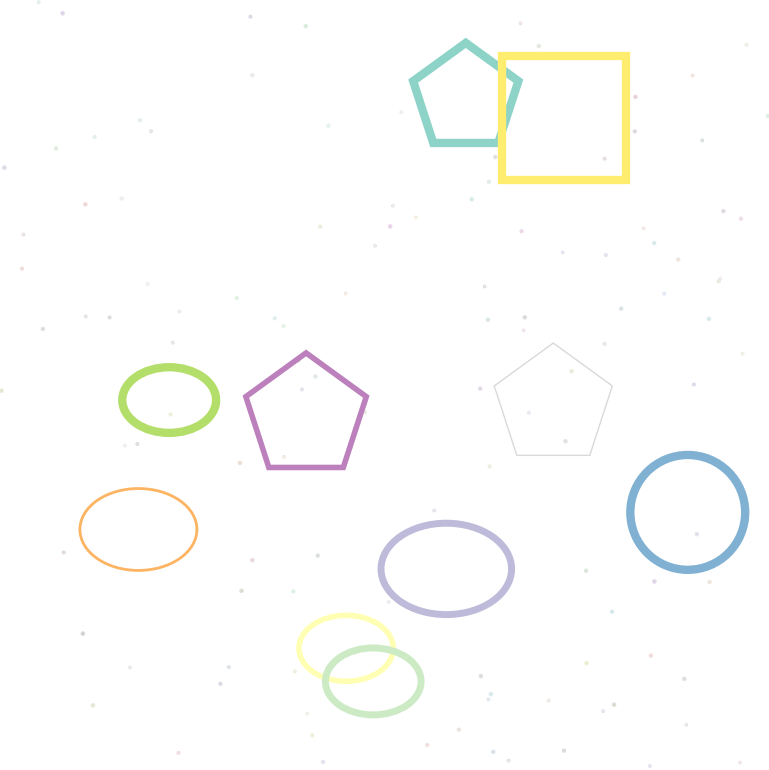[{"shape": "pentagon", "thickness": 3, "radius": 0.36, "center": [0.605, 0.872]}, {"shape": "oval", "thickness": 2, "radius": 0.31, "center": [0.45, 0.158]}, {"shape": "oval", "thickness": 2.5, "radius": 0.42, "center": [0.58, 0.261]}, {"shape": "circle", "thickness": 3, "radius": 0.37, "center": [0.893, 0.335]}, {"shape": "oval", "thickness": 1, "radius": 0.38, "center": [0.18, 0.312]}, {"shape": "oval", "thickness": 3, "radius": 0.3, "center": [0.22, 0.48]}, {"shape": "pentagon", "thickness": 0.5, "radius": 0.4, "center": [0.719, 0.474]}, {"shape": "pentagon", "thickness": 2, "radius": 0.41, "center": [0.397, 0.459]}, {"shape": "oval", "thickness": 2.5, "radius": 0.31, "center": [0.485, 0.115]}, {"shape": "square", "thickness": 3, "radius": 0.4, "center": [0.733, 0.846]}]